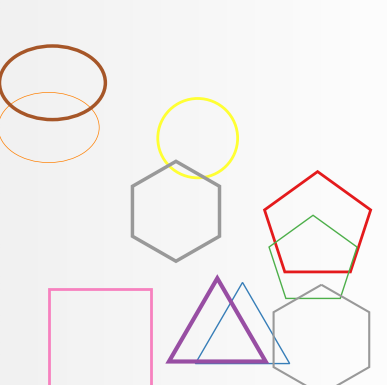[{"shape": "pentagon", "thickness": 2, "radius": 0.72, "center": [0.82, 0.41]}, {"shape": "triangle", "thickness": 1, "radius": 0.7, "center": [0.626, 0.126]}, {"shape": "pentagon", "thickness": 1, "radius": 0.6, "center": [0.808, 0.321]}, {"shape": "triangle", "thickness": 3, "radius": 0.72, "center": [0.561, 0.133]}, {"shape": "oval", "thickness": 0.5, "radius": 0.65, "center": [0.126, 0.669]}, {"shape": "circle", "thickness": 2, "radius": 0.52, "center": [0.51, 0.641]}, {"shape": "oval", "thickness": 2.5, "radius": 0.68, "center": [0.135, 0.785]}, {"shape": "square", "thickness": 2, "radius": 0.66, "center": [0.258, 0.118]}, {"shape": "hexagon", "thickness": 2.5, "radius": 0.65, "center": [0.454, 0.451]}, {"shape": "hexagon", "thickness": 1.5, "radius": 0.71, "center": [0.829, 0.118]}]